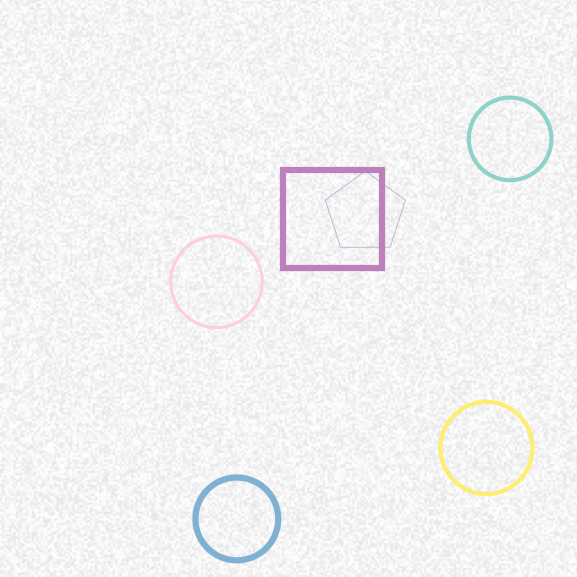[{"shape": "circle", "thickness": 2, "radius": 0.36, "center": [0.883, 0.759]}, {"shape": "pentagon", "thickness": 0.5, "radius": 0.36, "center": [0.633, 0.63]}, {"shape": "circle", "thickness": 3, "radius": 0.36, "center": [0.41, 0.101]}, {"shape": "circle", "thickness": 1.5, "radius": 0.4, "center": [0.375, 0.511]}, {"shape": "square", "thickness": 3, "radius": 0.43, "center": [0.576, 0.62]}, {"shape": "circle", "thickness": 2, "radius": 0.4, "center": [0.842, 0.223]}]